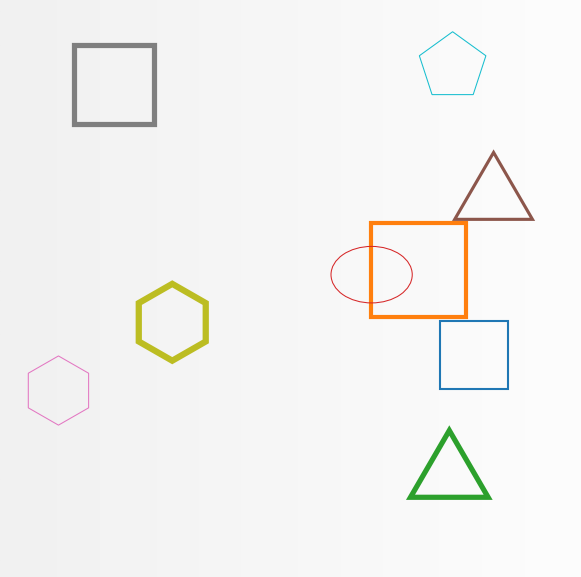[{"shape": "square", "thickness": 1, "radius": 0.29, "center": [0.815, 0.384]}, {"shape": "square", "thickness": 2, "radius": 0.41, "center": [0.72, 0.531]}, {"shape": "triangle", "thickness": 2.5, "radius": 0.39, "center": [0.773, 0.177]}, {"shape": "oval", "thickness": 0.5, "radius": 0.35, "center": [0.639, 0.524]}, {"shape": "triangle", "thickness": 1.5, "radius": 0.39, "center": [0.849, 0.658]}, {"shape": "hexagon", "thickness": 0.5, "radius": 0.3, "center": [0.101, 0.323]}, {"shape": "square", "thickness": 2.5, "radius": 0.34, "center": [0.196, 0.853]}, {"shape": "hexagon", "thickness": 3, "radius": 0.33, "center": [0.296, 0.441]}, {"shape": "pentagon", "thickness": 0.5, "radius": 0.3, "center": [0.779, 0.884]}]